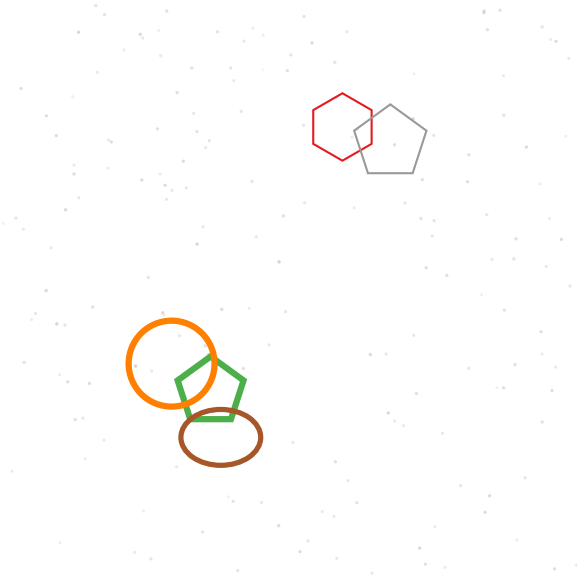[{"shape": "hexagon", "thickness": 1, "radius": 0.29, "center": [0.593, 0.779]}, {"shape": "pentagon", "thickness": 3, "radius": 0.3, "center": [0.365, 0.322]}, {"shape": "circle", "thickness": 3, "radius": 0.37, "center": [0.297, 0.369]}, {"shape": "oval", "thickness": 2.5, "radius": 0.35, "center": [0.382, 0.242]}, {"shape": "pentagon", "thickness": 1, "radius": 0.33, "center": [0.676, 0.752]}]